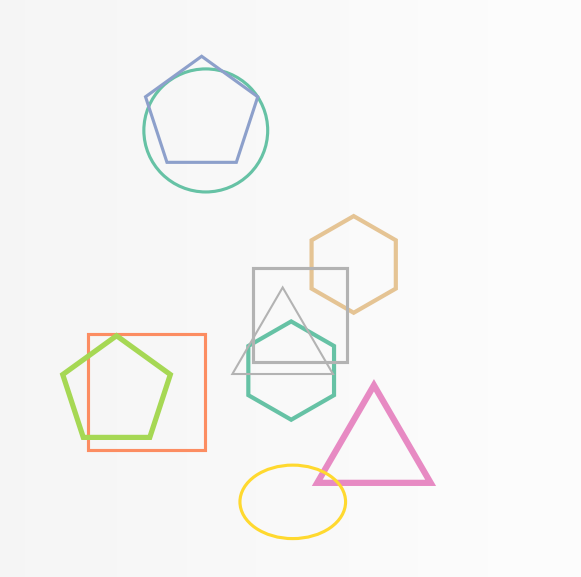[{"shape": "hexagon", "thickness": 2, "radius": 0.43, "center": [0.501, 0.357]}, {"shape": "circle", "thickness": 1.5, "radius": 0.53, "center": [0.354, 0.773]}, {"shape": "square", "thickness": 1.5, "radius": 0.5, "center": [0.252, 0.321]}, {"shape": "pentagon", "thickness": 1.5, "radius": 0.51, "center": [0.347, 0.8]}, {"shape": "triangle", "thickness": 3, "radius": 0.56, "center": [0.643, 0.219]}, {"shape": "pentagon", "thickness": 2.5, "radius": 0.49, "center": [0.2, 0.32]}, {"shape": "oval", "thickness": 1.5, "radius": 0.45, "center": [0.504, 0.13]}, {"shape": "hexagon", "thickness": 2, "radius": 0.42, "center": [0.609, 0.541]}, {"shape": "square", "thickness": 1.5, "radius": 0.41, "center": [0.516, 0.453]}, {"shape": "triangle", "thickness": 1, "radius": 0.5, "center": [0.486, 0.401]}]